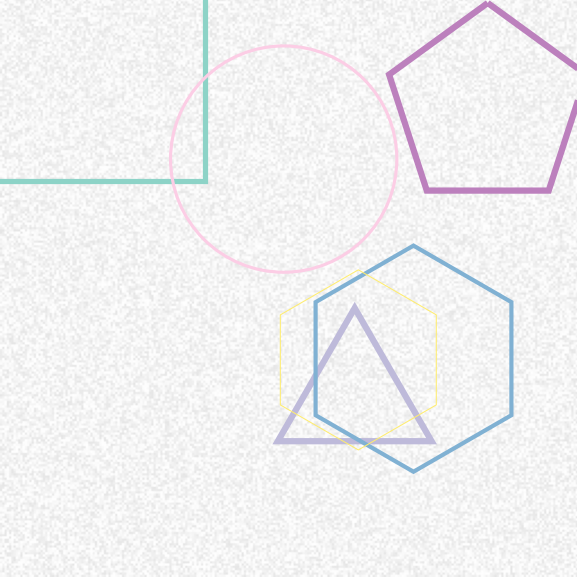[{"shape": "square", "thickness": 2.5, "radius": 1.0, "center": [0.155, 0.885]}, {"shape": "triangle", "thickness": 3, "radius": 0.77, "center": [0.614, 0.312]}, {"shape": "hexagon", "thickness": 2, "radius": 0.98, "center": [0.716, 0.378]}, {"shape": "circle", "thickness": 1.5, "radius": 0.98, "center": [0.491, 0.724]}, {"shape": "pentagon", "thickness": 3, "radius": 0.9, "center": [0.845, 0.814]}, {"shape": "hexagon", "thickness": 0.5, "radius": 0.78, "center": [0.62, 0.376]}]